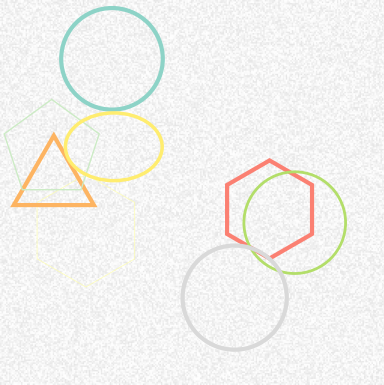[{"shape": "circle", "thickness": 3, "radius": 0.66, "center": [0.291, 0.847]}, {"shape": "hexagon", "thickness": 0.5, "radius": 0.73, "center": [0.223, 0.401]}, {"shape": "hexagon", "thickness": 3, "radius": 0.64, "center": [0.7, 0.456]}, {"shape": "triangle", "thickness": 3, "radius": 0.6, "center": [0.14, 0.527]}, {"shape": "circle", "thickness": 2, "radius": 0.66, "center": [0.766, 0.422]}, {"shape": "circle", "thickness": 3, "radius": 0.68, "center": [0.61, 0.227]}, {"shape": "pentagon", "thickness": 1, "radius": 0.65, "center": [0.134, 0.612]}, {"shape": "oval", "thickness": 2.5, "radius": 0.63, "center": [0.296, 0.619]}]